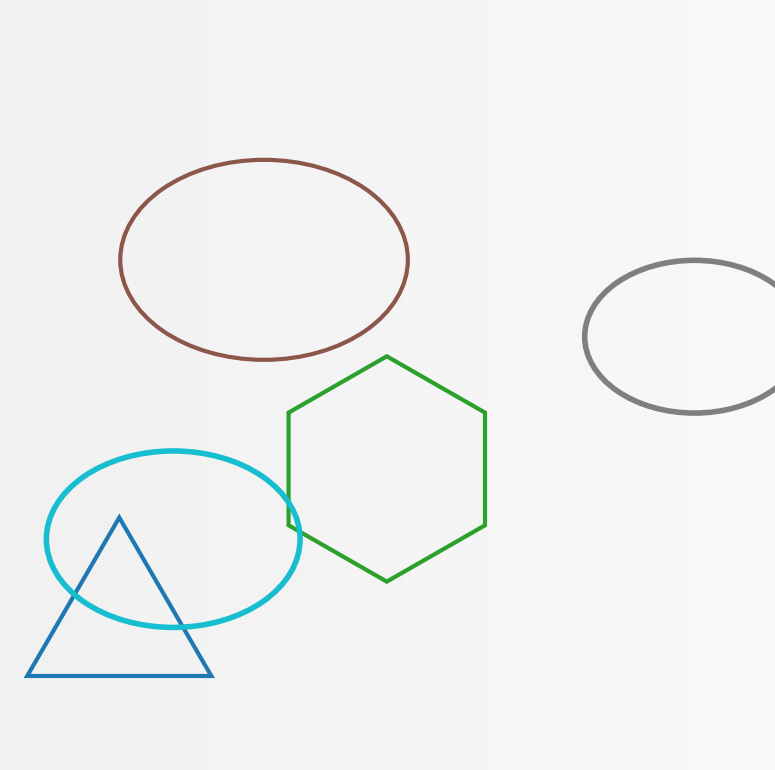[{"shape": "triangle", "thickness": 1.5, "radius": 0.69, "center": [0.154, 0.191]}, {"shape": "hexagon", "thickness": 1.5, "radius": 0.73, "center": [0.499, 0.391]}, {"shape": "oval", "thickness": 1.5, "radius": 0.93, "center": [0.341, 0.663]}, {"shape": "oval", "thickness": 2, "radius": 0.71, "center": [0.896, 0.563]}, {"shape": "oval", "thickness": 2, "radius": 0.82, "center": [0.224, 0.3]}]